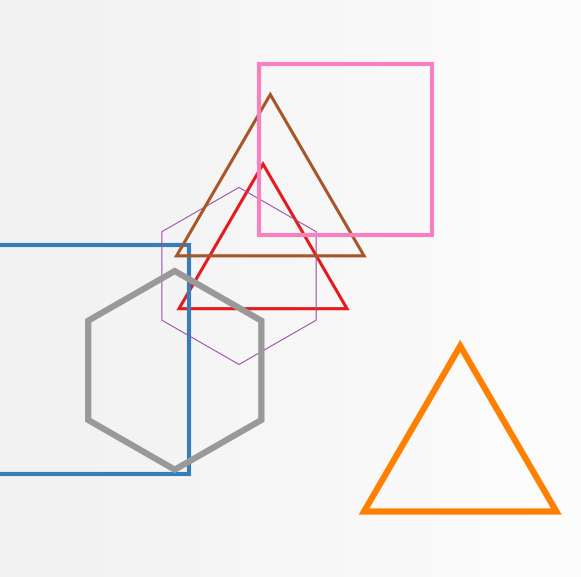[{"shape": "triangle", "thickness": 1.5, "radius": 0.83, "center": [0.453, 0.548]}, {"shape": "square", "thickness": 2, "radius": 0.99, "center": [0.127, 0.376]}, {"shape": "hexagon", "thickness": 0.5, "radius": 0.77, "center": [0.411, 0.521]}, {"shape": "triangle", "thickness": 3, "radius": 0.96, "center": [0.792, 0.209]}, {"shape": "triangle", "thickness": 1.5, "radius": 0.93, "center": [0.465, 0.649]}, {"shape": "square", "thickness": 2, "radius": 0.74, "center": [0.594, 0.74]}, {"shape": "hexagon", "thickness": 3, "radius": 0.86, "center": [0.301, 0.358]}]